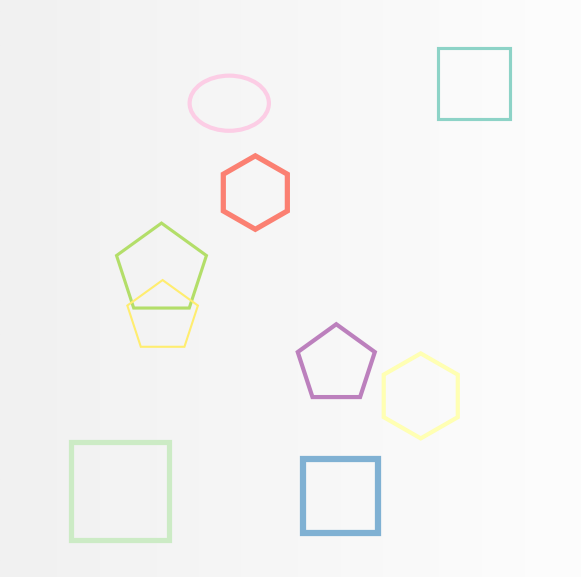[{"shape": "square", "thickness": 1.5, "radius": 0.31, "center": [0.815, 0.855]}, {"shape": "hexagon", "thickness": 2, "radius": 0.37, "center": [0.724, 0.314]}, {"shape": "hexagon", "thickness": 2.5, "radius": 0.32, "center": [0.439, 0.666]}, {"shape": "square", "thickness": 3, "radius": 0.32, "center": [0.586, 0.14]}, {"shape": "pentagon", "thickness": 1.5, "radius": 0.41, "center": [0.278, 0.531]}, {"shape": "oval", "thickness": 2, "radius": 0.34, "center": [0.394, 0.82]}, {"shape": "pentagon", "thickness": 2, "radius": 0.35, "center": [0.579, 0.368]}, {"shape": "square", "thickness": 2.5, "radius": 0.42, "center": [0.207, 0.149]}, {"shape": "pentagon", "thickness": 1, "radius": 0.32, "center": [0.28, 0.45]}]